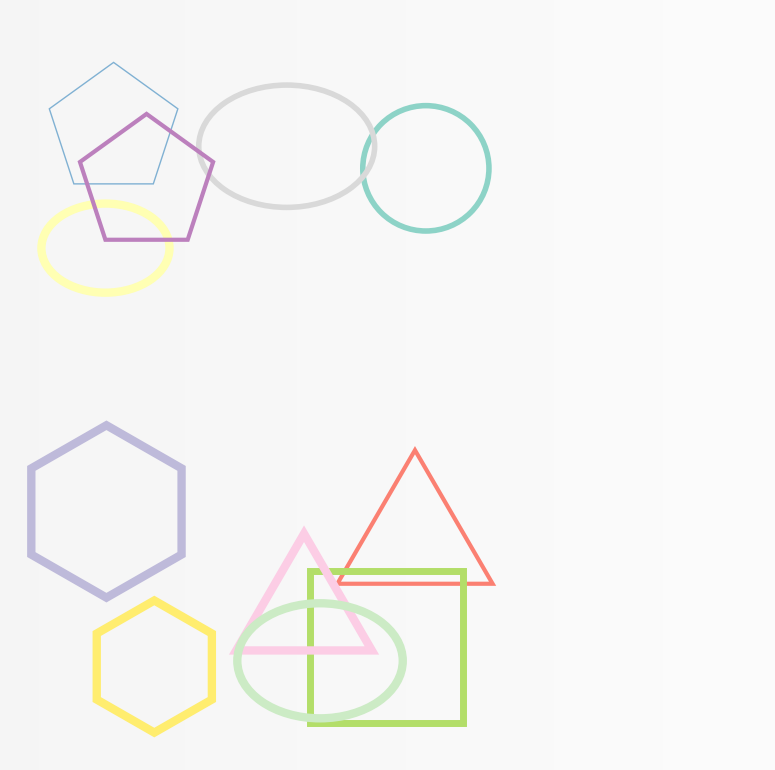[{"shape": "circle", "thickness": 2, "radius": 0.41, "center": [0.55, 0.781]}, {"shape": "oval", "thickness": 3, "radius": 0.41, "center": [0.136, 0.678]}, {"shape": "hexagon", "thickness": 3, "radius": 0.56, "center": [0.137, 0.336]}, {"shape": "triangle", "thickness": 1.5, "radius": 0.58, "center": [0.535, 0.3]}, {"shape": "pentagon", "thickness": 0.5, "radius": 0.44, "center": [0.147, 0.832]}, {"shape": "square", "thickness": 2.5, "radius": 0.49, "center": [0.499, 0.16]}, {"shape": "triangle", "thickness": 3, "radius": 0.51, "center": [0.392, 0.206]}, {"shape": "oval", "thickness": 2, "radius": 0.57, "center": [0.37, 0.81]}, {"shape": "pentagon", "thickness": 1.5, "radius": 0.45, "center": [0.189, 0.762]}, {"shape": "oval", "thickness": 3, "radius": 0.53, "center": [0.413, 0.142]}, {"shape": "hexagon", "thickness": 3, "radius": 0.43, "center": [0.199, 0.134]}]